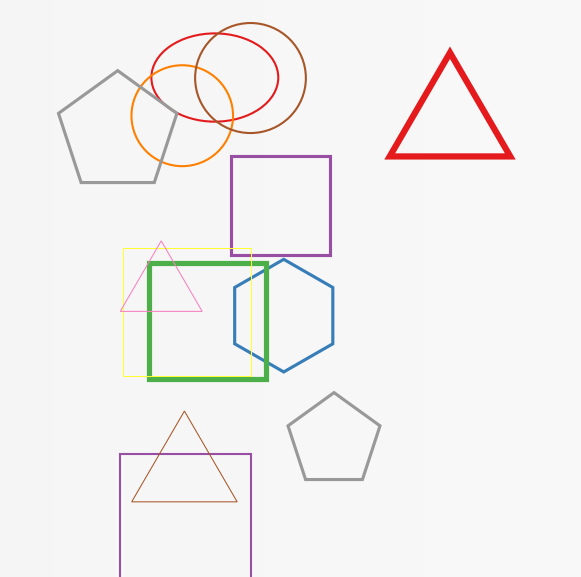[{"shape": "triangle", "thickness": 3, "radius": 0.6, "center": [0.774, 0.788]}, {"shape": "oval", "thickness": 1, "radius": 0.55, "center": [0.37, 0.865]}, {"shape": "hexagon", "thickness": 1.5, "radius": 0.49, "center": [0.488, 0.453]}, {"shape": "square", "thickness": 2.5, "radius": 0.5, "center": [0.357, 0.443]}, {"shape": "square", "thickness": 1, "radius": 0.56, "center": [0.319, 0.101]}, {"shape": "square", "thickness": 1.5, "radius": 0.43, "center": [0.482, 0.643]}, {"shape": "circle", "thickness": 1, "radius": 0.44, "center": [0.314, 0.799]}, {"shape": "square", "thickness": 0.5, "radius": 0.55, "center": [0.322, 0.458]}, {"shape": "circle", "thickness": 1, "radius": 0.48, "center": [0.431, 0.864]}, {"shape": "triangle", "thickness": 0.5, "radius": 0.52, "center": [0.317, 0.183]}, {"shape": "triangle", "thickness": 0.5, "radius": 0.41, "center": [0.277, 0.501]}, {"shape": "pentagon", "thickness": 1.5, "radius": 0.54, "center": [0.202, 0.77]}, {"shape": "pentagon", "thickness": 1.5, "radius": 0.42, "center": [0.575, 0.236]}]